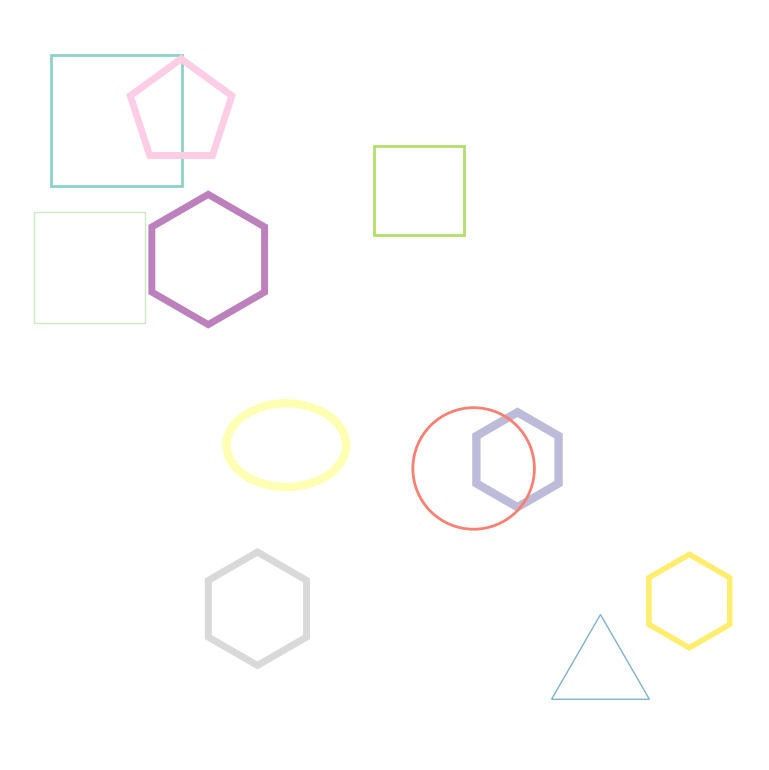[{"shape": "square", "thickness": 1, "radius": 0.43, "center": [0.151, 0.844]}, {"shape": "oval", "thickness": 3, "radius": 0.39, "center": [0.372, 0.422]}, {"shape": "hexagon", "thickness": 3, "radius": 0.31, "center": [0.672, 0.403]}, {"shape": "circle", "thickness": 1, "radius": 0.39, "center": [0.615, 0.392]}, {"shape": "triangle", "thickness": 0.5, "radius": 0.37, "center": [0.78, 0.129]}, {"shape": "square", "thickness": 1, "radius": 0.29, "center": [0.544, 0.752]}, {"shape": "pentagon", "thickness": 2.5, "radius": 0.35, "center": [0.235, 0.854]}, {"shape": "hexagon", "thickness": 2.5, "radius": 0.37, "center": [0.334, 0.209]}, {"shape": "hexagon", "thickness": 2.5, "radius": 0.42, "center": [0.27, 0.663]}, {"shape": "square", "thickness": 0.5, "radius": 0.36, "center": [0.116, 0.652]}, {"shape": "hexagon", "thickness": 2, "radius": 0.3, "center": [0.895, 0.219]}]